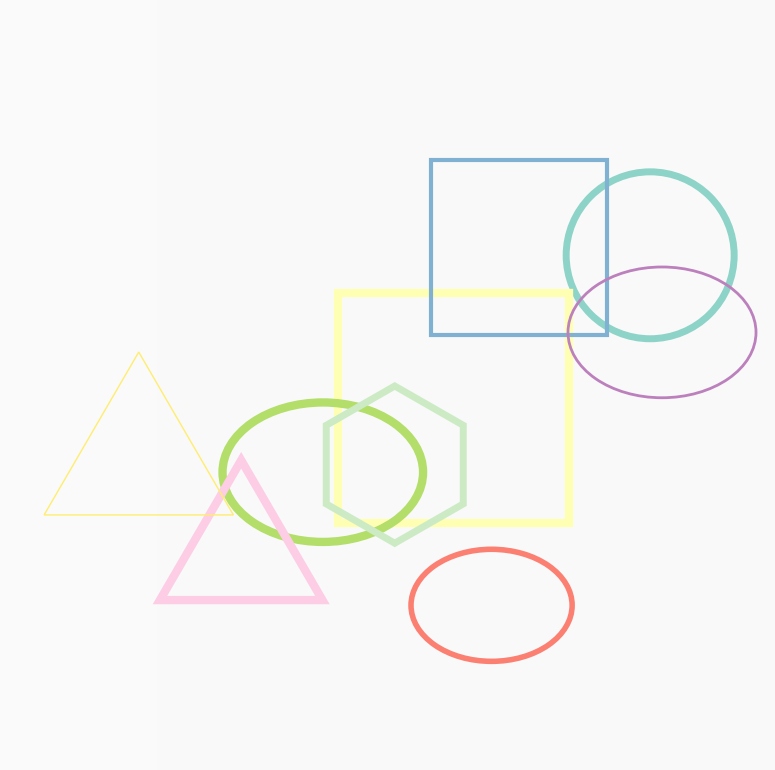[{"shape": "circle", "thickness": 2.5, "radius": 0.54, "center": [0.839, 0.668]}, {"shape": "square", "thickness": 3, "radius": 0.74, "center": [0.585, 0.47]}, {"shape": "oval", "thickness": 2, "radius": 0.52, "center": [0.634, 0.214]}, {"shape": "square", "thickness": 1.5, "radius": 0.57, "center": [0.669, 0.678]}, {"shape": "oval", "thickness": 3, "radius": 0.65, "center": [0.417, 0.387]}, {"shape": "triangle", "thickness": 3, "radius": 0.61, "center": [0.311, 0.281]}, {"shape": "oval", "thickness": 1, "radius": 0.61, "center": [0.854, 0.568]}, {"shape": "hexagon", "thickness": 2.5, "radius": 0.51, "center": [0.509, 0.397]}, {"shape": "triangle", "thickness": 0.5, "radius": 0.71, "center": [0.179, 0.402]}]